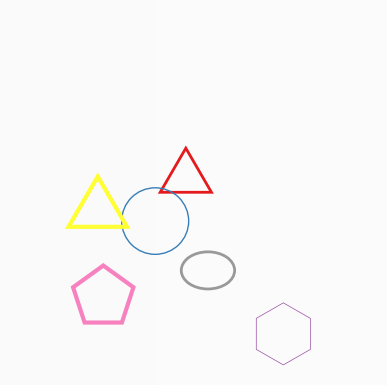[{"shape": "triangle", "thickness": 2, "radius": 0.38, "center": [0.48, 0.539]}, {"shape": "circle", "thickness": 1, "radius": 0.43, "center": [0.4, 0.426]}, {"shape": "hexagon", "thickness": 0.5, "radius": 0.4, "center": [0.731, 0.133]}, {"shape": "triangle", "thickness": 3, "radius": 0.44, "center": [0.252, 0.454]}, {"shape": "pentagon", "thickness": 3, "radius": 0.41, "center": [0.266, 0.228]}, {"shape": "oval", "thickness": 2, "radius": 0.34, "center": [0.537, 0.298]}]